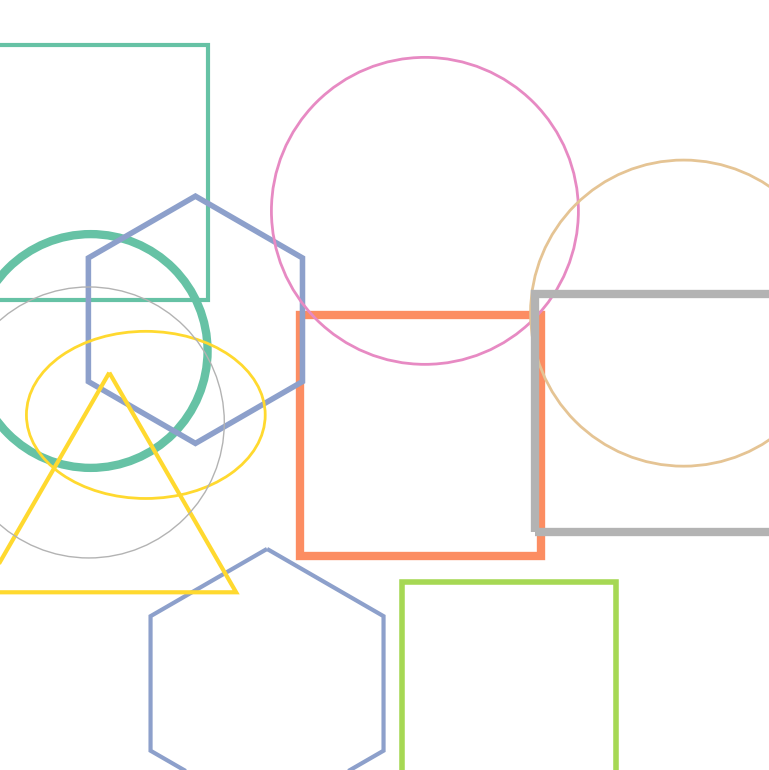[{"shape": "circle", "thickness": 3, "radius": 0.76, "center": [0.118, 0.544]}, {"shape": "square", "thickness": 1.5, "radius": 0.83, "center": [0.104, 0.776]}, {"shape": "square", "thickness": 3, "radius": 0.78, "center": [0.546, 0.434]}, {"shape": "hexagon", "thickness": 1.5, "radius": 0.87, "center": [0.347, 0.112]}, {"shape": "hexagon", "thickness": 2, "radius": 0.8, "center": [0.254, 0.585]}, {"shape": "circle", "thickness": 1, "radius": 1.0, "center": [0.552, 0.726]}, {"shape": "square", "thickness": 2, "radius": 0.69, "center": [0.661, 0.106]}, {"shape": "triangle", "thickness": 1.5, "radius": 0.95, "center": [0.142, 0.326]}, {"shape": "oval", "thickness": 1, "radius": 0.78, "center": [0.189, 0.461]}, {"shape": "circle", "thickness": 1, "radius": 0.99, "center": [0.888, 0.593]}, {"shape": "circle", "thickness": 0.5, "radius": 0.88, "center": [0.115, 0.451]}, {"shape": "square", "thickness": 3, "radius": 0.77, "center": [0.849, 0.464]}]